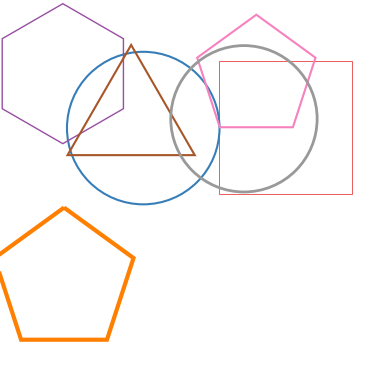[{"shape": "square", "thickness": 0.5, "radius": 0.87, "center": [0.742, 0.668]}, {"shape": "circle", "thickness": 1.5, "radius": 0.99, "center": [0.372, 0.667]}, {"shape": "hexagon", "thickness": 1, "radius": 0.91, "center": [0.163, 0.809]}, {"shape": "pentagon", "thickness": 3, "radius": 0.95, "center": [0.166, 0.271]}, {"shape": "triangle", "thickness": 1.5, "radius": 0.95, "center": [0.341, 0.692]}, {"shape": "pentagon", "thickness": 1.5, "radius": 0.81, "center": [0.666, 0.8]}, {"shape": "circle", "thickness": 2, "radius": 0.95, "center": [0.634, 0.691]}]